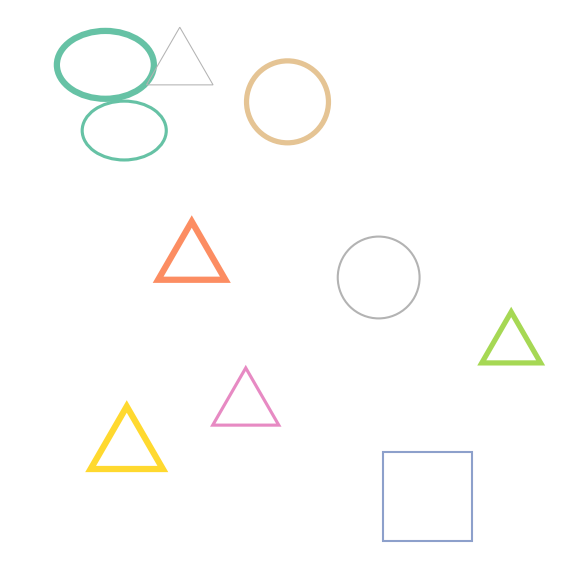[{"shape": "oval", "thickness": 3, "radius": 0.42, "center": [0.182, 0.887]}, {"shape": "oval", "thickness": 1.5, "radius": 0.36, "center": [0.215, 0.773]}, {"shape": "triangle", "thickness": 3, "radius": 0.34, "center": [0.332, 0.548]}, {"shape": "square", "thickness": 1, "radius": 0.39, "center": [0.74, 0.14]}, {"shape": "triangle", "thickness": 1.5, "radius": 0.33, "center": [0.426, 0.296]}, {"shape": "triangle", "thickness": 2.5, "radius": 0.29, "center": [0.885, 0.4]}, {"shape": "triangle", "thickness": 3, "radius": 0.36, "center": [0.219, 0.223]}, {"shape": "circle", "thickness": 2.5, "radius": 0.35, "center": [0.498, 0.823]}, {"shape": "triangle", "thickness": 0.5, "radius": 0.33, "center": [0.311, 0.885]}, {"shape": "circle", "thickness": 1, "radius": 0.35, "center": [0.656, 0.519]}]